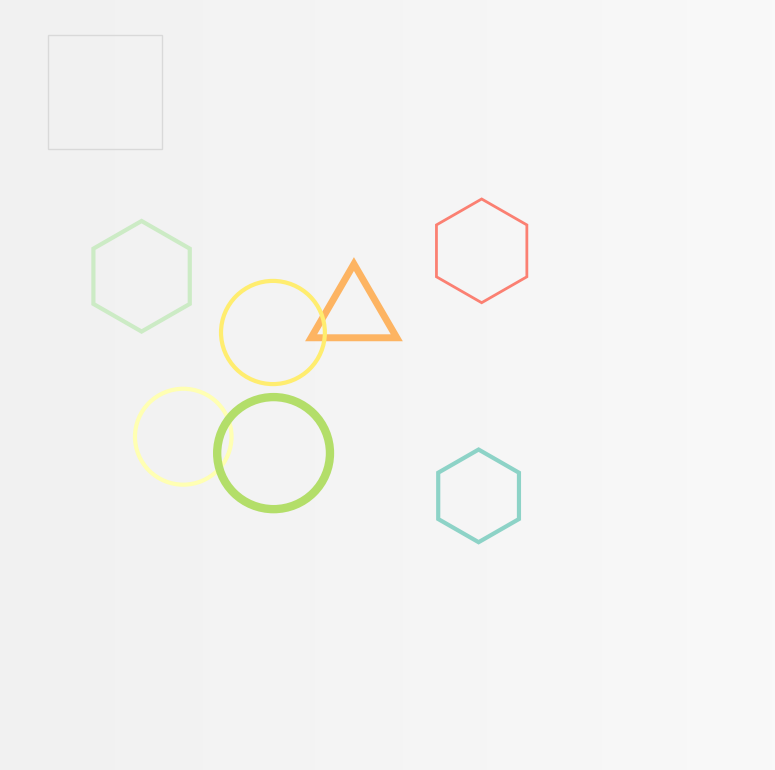[{"shape": "hexagon", "thickness": 1.5, "radius": 0.3, "center": [0.618, 0.356]}, {"shape": "circle", "thickness": 1.5, "radius": 0.31, "center": [0.236, 0.433]}, {"shape": "hexagon", "thickness": 1, "radius": 0.34, "center": [0.621, 0.674]}, {"shape": "triangle", "thickness": 2.5, "radius": 0.32, "center": [0.457, 0.593]}, {"shape": "circle", "thickness": 3, "radius": 0.36, "center": [0.353, 0.412]}, {"shape": "square", "thickness": 0.5, "radius": 0.37, "center": [0.136, 0.881]}, {"shape": "hexagon", "thickness": 1.5, "radius": 0.36, "center": [0.183, 0.641]}, {"shape": "circle", "thickness": 1.5, "radius": 0.33, "center": [0.352, 0.568]}]